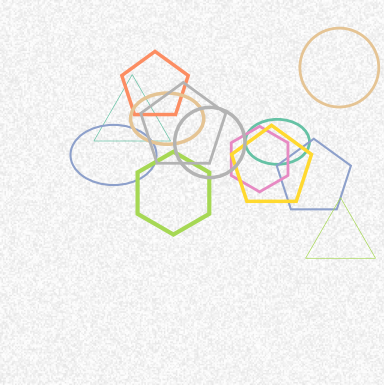[{"shape": "triangle", "thickness": 0.5, "radius": 0.58, "center": [0.343, 0.691]}, {"shape": "oval", "thickness": 2, "radius": 0.42, "center": [0.72, 0.632]}, {"shape": "pentagon", "thickness": 2.5, "radius": 0.45, "center": [0.403, 0.776]}, {"shape": "oval", "thickness": 1.5, "radius": 0.56, "center": [0.295, 0.597]}, {"shape": "pentagon", "thickness": 1.5, "radius": 0.51, "center": [0.815, 0.538]}, {"shape": "hexagon", "thickness": 2, "radius": 0.43, "center": [0.674, 0.587]}, {"shape": "triangle", "thickness": 0.5, "radius": 0.52, "center": [0.885, 0.382]}, {"shape": "hexagon", "thickness": 3, "radius": 0.54, "center": [0.45, 0.498]}, {"shape": "pentagon", "thickness": 2.5, "radius": 0.55, "center": [0.705, 0.565]}, {"shape": "circle", "thickness": 2, "radius": 0.51, "center": [0.881, 0.824]}, {"shape": "oval", "thickness": 2.5, "radius": 0.48, "center": [0.434, 0.692]}, {"shape": "pentagon", "thickness": 2, "radius": 0.58, "center": [0.476, 0.67]}, {"shape": "circle", "thickness": 2.5, "radius": 0.46, "center": [0.545, 0.63]}]